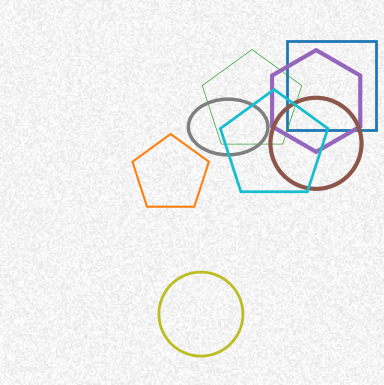[{"shape": "square", "thickness": 2, "radius": 0.58, "center": [0.86, 0.778]}, {"shape": "pentagon", "thickness": 1.5, "radius": 0.52, "center": [0.443, 0.548]}, {"shape": "pentagon", "thickness": 0.5, "radius": 0.68, "center": [0.655, 0.736]}, {"shape": "hexagon", "thickness": 3, "radius": 0.66, "center": [0.821, 0.738]}, {"shape": "circle", "thickness": 3, "radius": 0.59, "center": [0.821, 0.628]}, {"shape": "oval", "thickness": 2.5, "radius": 0.52, "center": [0.593, 0.67]}, {"shape": "circle", "thickness": 2, "radius": 0.55, "center": [0.522, 0.184]}, {"shape": "pentagon", "thickness": 2, "radius": 0.73, "center": [0.712, 0.621]}]